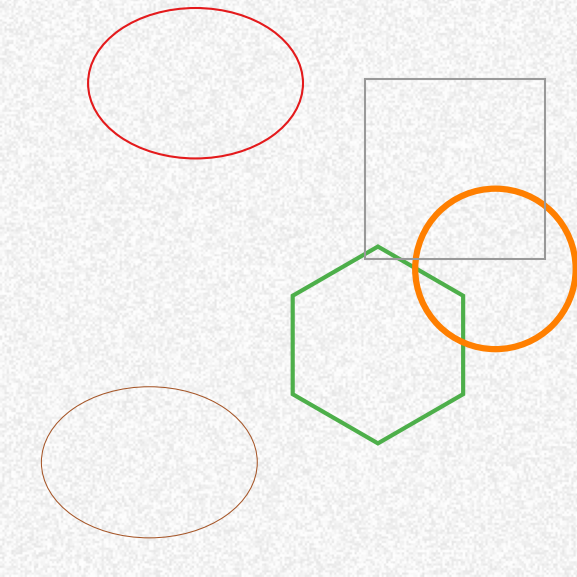[{"shape": "oval", "thickness": 1, "radius": 0.93, "center": [0.339, 0.855]}, {"shape": "hexagon", "thickness": 2, "radius": 0.85, "center": [0.654, 0.402]}, {"shape": "circle", "thickness": 3, "radius": 0.69, "center": [0.858, 0.533]}, {"shape": "oval", "thickness": 0.5, "radius": 0.93, "center": [0.259, 0.199]}, {"shape": "square", "thickness": 1, "radius": 0.78, "center": [0.788, 0.707]}]